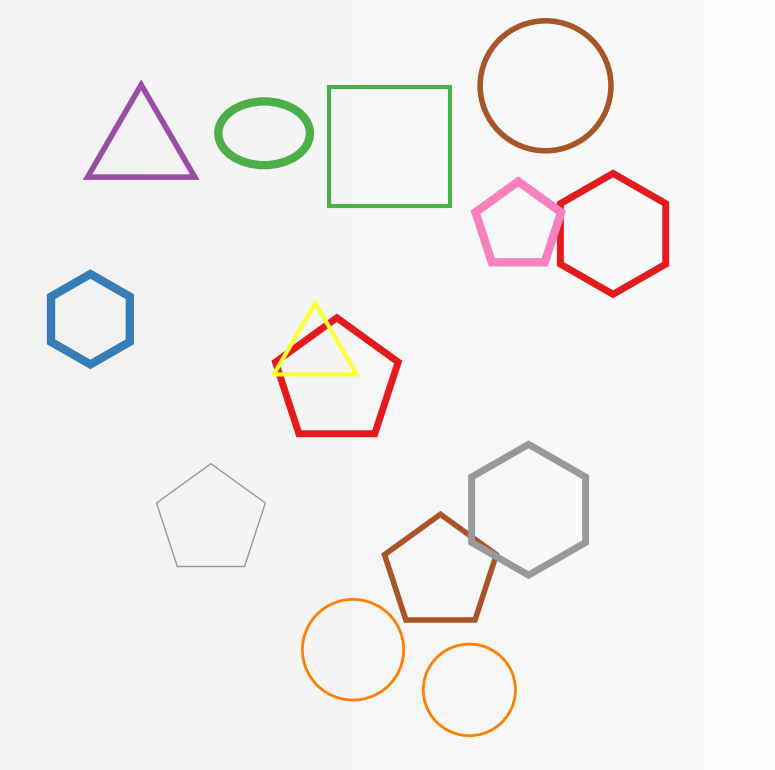[{"shape": "pentagon", "thickness": 2.5, "radius": 0.42, "center": [0.435, 0.504]}, {"shape": "hexagon", "thickness": 2.5, "radius": 0.39, "center": [0.791, 0.696]}, {"shape": "hexagon", "thickness": 3, "radius": 0.29, "center": [0.117, 0.585]}, {"shape": "oval", "thickness": 3, "radius": 0.3, "center": [0.341, 0.827]}, {"shape": "square", "thickness": 1.5, "radius": 0.39, "center": [0.503, 0.81]}, {"shape": "triangle", "thickness": 2, "radius": 0.4, "center": [0.182, 0.81]}, {"shape": "circle", "thickness": 1, "radius": 0.3, "center": [0.606, 0.104]}, {"shape": "circle", "thickness": 1, "radius": 0.33, "center": [0.456, 0.156]}, {"shape": "triangle", "thickness": 1.5, "radius": 0.31, "center": [0.407, 0.545]}, {"shape": "pentagon", "thickness": 2, "radius": 0.38, "center": [0.568, 0.256]}, {"shape": "circle", "thickness": 2, "radius": 0.42, "center": [0.704, 0.889]}, {"shape": "pentagon", "thickness": 3, "radius": 0.29, "center": [0.669, 0.706]}, {"shape": "hexagon", "thickness": 2.5, "radius": 0.42, "center": [0.682, 0.338]}, {"shape": "pentagon", "thickness": 0.5, "radius": 0.37, "center": [0.272, 0.324]}]